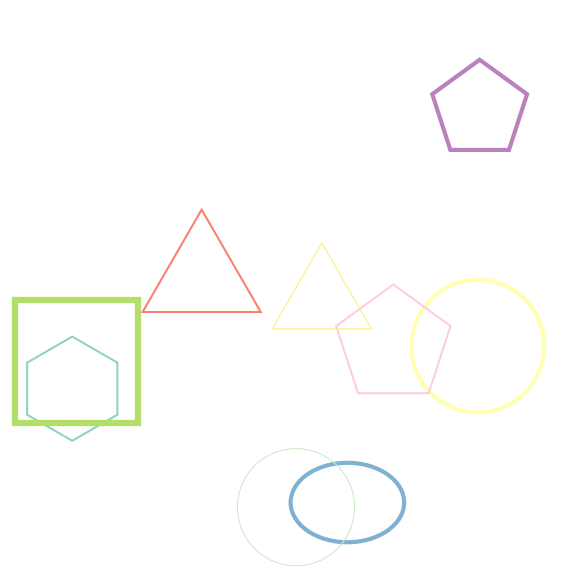[{"shape": "hexagon", "thickness": 1, "radius": 0.45, "center": [0.125, 0.326]}, {"shape": "circle", "thickness": 2, "radius": 0.57, "center": [0.827, 0.4]}, {"shape": "triangle", "thickness": 1, "radius": 0.59, "center": [0.349, 0.518]}, {"shape": "oval", "thickness": 2, "radius": 0.49, "center": [0.602, 0.129]}, {"shape": "square", "thickness": 3, "radius": 0.53, "center": [0.132, 0.374]}, {"shape": "pentagon", "thickness": 1, "radius": 0.52, "center": [0.681, 0.402]}, {"shape": "pentagon", "thickness": 2, "radius": 0.43, "center": [0.831, 0.809]}, {"shape": "circle", "thickness": 0.5, "radius": 0.51, "center": [0.513, 0.121]}, {"shape": "triangle", "thickness": 0.5, "radius": 0.5, "center": [0.557, 0.479]}]